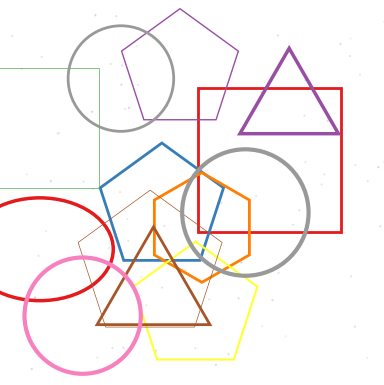[{"shape": "square", "thickness": 2, "radius": 0.93, "center": [0.701, 0.584]}, {"shape": "oval", "thickness": 2.5, "radius": 0.95, "center": [0.103, 0.353]}, {"shape": "pentagon", "thickness": 2, "radius": 0.84, "center": [0.42, 0.46]}, {"shape": "square", "thickness": 0.5, "radius": 0.78, "center": [0.101, 0.668]}, {"shape": "triangle", "thickness": 2.5, "radius": 0.74, "center": [0.751, 0.727]}, {"shape": "pentagon", "thickness": 1, "radius": 0.8, "center": [0.467, 0.818]}, {"shape": "hexagon", "thickness": 2, "radius": 0.71, "center": [0.524, 0.409]}, {"shape": "pentagon", "thickness": 1.5, "radius": 0.85, "center": [0.508, 0.203]}, {"shape": "pentagon", "thickness": 0.5, "radius": 0.98, "center": [0.39, 0.309]}, {"shape": "triangle", "thickness": 2, "radius": 0.85, "center": [0.399, 0.241]}, {"shape": "circle", "thickness": 3, "radius": 0.76, "center": [0.215, 0.18]}, {"shape": "circle", "thickness": 2, "radius": 0.69, "center": [0.314, 0.796]}, {"shape": "circle", "thickness": 3, "radius": 0.82, "center": [0.637, 0.448]}]